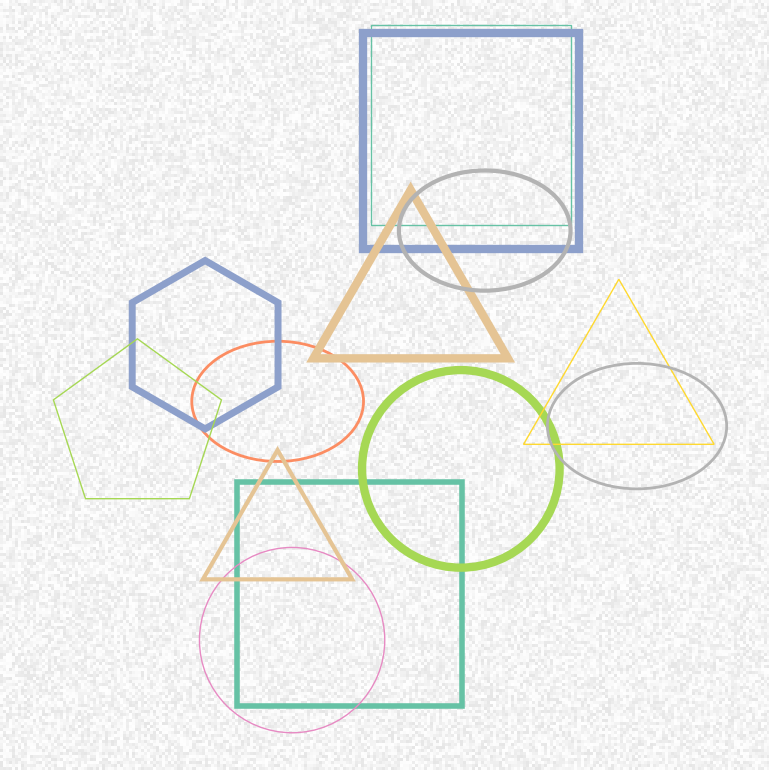[{"shape": "square", "thickness": 2, "radius": 0.73, "center": [0.454, 0.228]}, {"shape": "square", "thickness": 0.5, "radius": 0.65, "center": [0.612, 0.838]}, {"shape": "oval", "thickness": 1, "radius": 0.56, "center": [0.361, 0.479]}, {"shape": "hexagon", "thickness": 2.5, "radius": 0.55, "center": [0.266, 0.552]}, {"shape": "square", "thickness": 3, "radius": 0.7, "center": [0.612, 0.817]}, {"shape": "circle", "thickness": 0.5, "radius": 0.6, "center": [0.379, 0.169]}, {"shape": "circle", "thickness": 3, "radius": 0.64, "center": [0.598, 0.391]}, {"shape": "pentagon", "thickness": 0.5, "radius": 0.57, "center": [0.178, 0.445]}, {"shape": "triangle", "thickness": 0.5, "radius": 0.71, "center": [0.804, 0.494]}, {"shape": "triangle", "thickness": 3, "radius": 0.73, "center": [0.533, 0.608]}, {"shape": "triangle", "thickness": 1.5, "radius": 0.56, "center": [0.36, 0.304]}, {"shape": "oval", "thickness": 1, "radius": 0.58, "center": [0.827, 0.447]}, {"shape": "oval", "thickness": 1.5, "radius": 0.56, "center": [0.63, 0.701]}]